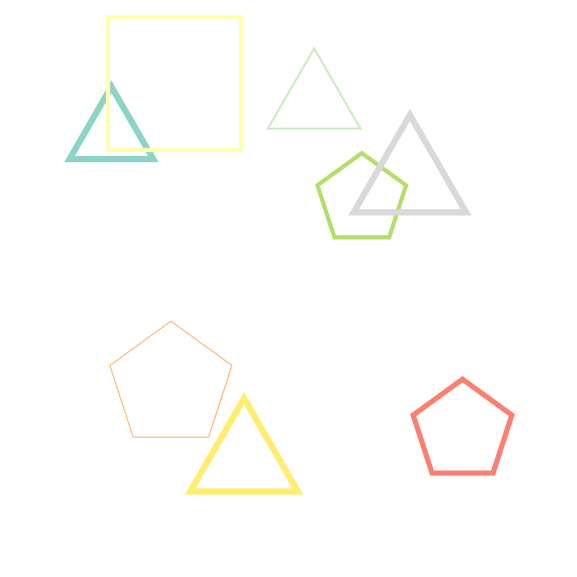[{"shape": "triangle", "thickness": 3, "radius": 0.42, "center": [0.193, 0.765]}, {"shape": "square", "thickness": 2, "radius": 0.58, "center": [0.303, 0.854]}, {"shape": "pentagon", "thickness": 2.5, "radius": 0.45, "center": [0.801, 0.253]}, {"shape": "pentagon", "thickness": 0.5, "radius": 0.56, "center": [0.296, 0.332]}, {"shape": "pentagon", "thickness": 2, "radius": 0.4, "center": [0.626, 0.653]}, {"shape": "triangle", "thickness": 3, "radius": 0.56, "center": [0.71, 0.688]}, {"shape": "triangle", "thickness": 1, "radius": 0.46, "center": [0.544, 0.823]}, {"shape": "triangle", "thickness": 3, "radius": 0.54, "center": [0.423, 0.202]}]